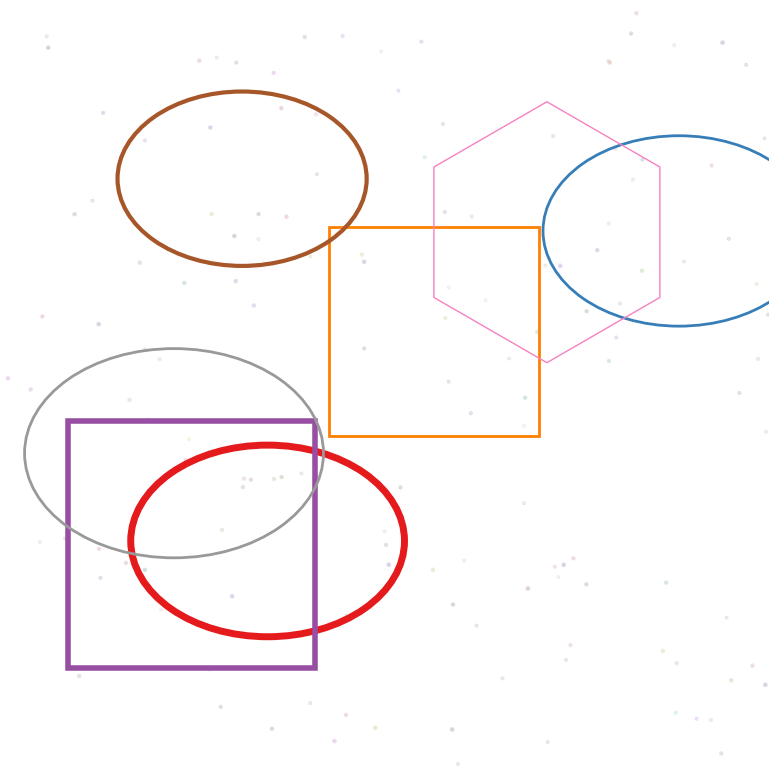[{"shape": "oval", "thickness": 2.5, "radius": 0.89, "center": [0.348, 0.297]}, {"shape": "oval", "thickness": 1, "radius": 0.88, "center": [0.882, 0.7]}, {"shape": "square", "thickness": 2, "radius": 0.8, "center": [0.248, 0.293]}, {"shape": "square", "thickness": 1, "radius": 0.68, "center": [0.564, 0.57]}, {"shape": "oval", "thickness": 1.5, "radius": 0.81, "center": [0.314, 0.768]}, {"shape": "hexagon", "thickness": 0.5, "radius": 0.85, "center": [0.71, 0.698]}, {"shape": "oval", "thickness": 1, "radius": 0.97, "center": [0.226, 0.411]}]